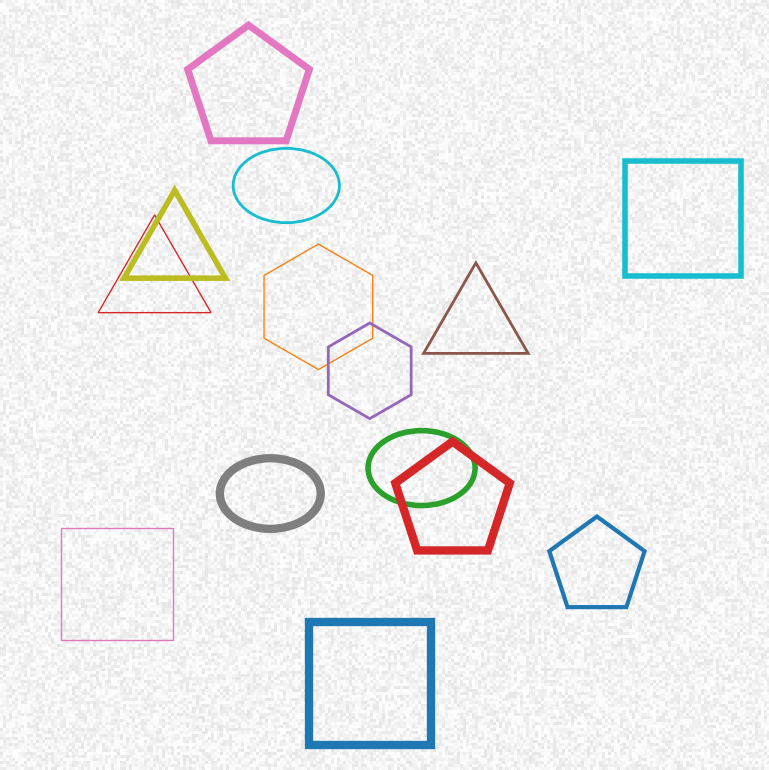[{"shape": "pentagon", "thickness": 1.5, "radius": 0.33, "center": [0.775, 0.264]}, {"shape": "square", "thickness": 3, "radius": 0.4, "center": [0.481, 0.112]}, {"shape": "hexagon", "thickness": 0.5, "radius": 0.41, "center": [0.414, 0.602]}, {"shape": "oval", "thickness": 2, "radius": 0.35, "center": [0.548, 0.392]}, {"shape": "pentagon", "thickness": 3, "radius": 0.39, "center": [0.588, 0.348]}, {"shape": "triangle", "thickness": 0.5, "radius": 0.42, "center": [0.201, 0.636]}, {"shape": "hexagon", "thickness": 1, "radius": 0.31, "center": [0.48, 0.518]}, {"shape": "triangle", "thickness": 1, "radius": 0.39, "center": [0.618, 0.58]}, {"shape": "square", "thickness": 0.5, "radius": 0.36, "center": [0.152, 0.241]}, {"shape": "pentagon", "thickness": 2.5, "radius": 0.42, "center": [0.323, 0.884]}, {"shape": "oval", "thickness": 3, "radius": 0.33, "center": [0.351, 0.359]}, {"shape": "triangle", "thickness": 2, "radius": 0.38, "center": [0.227, 0.677]}, {"shape": "square", "thickness": 2, "radius": 0.37, "center": [0.887, 0.716]}, {"shape": "oval", "thickness": 1, "radius": 0.34, "center": [0.372, 0.759]}]